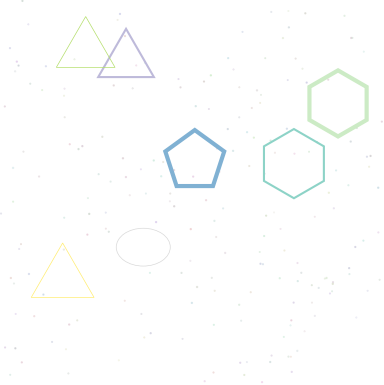[{"shape": "hexagon", "thickness": 1.5, "radius": 0.45, "center": [0.763, 0.575]}, {"shape": "triangle", "thickness": 1.5, "radius": 0.42, "center": [0.327, 0.842]}, {"shape": "pentagon", "thickness": 3, "radius": 0.4, "center": [0.506, 0.582]}, {"shape": "triangle", "thickness": 0.5, "radius": 0.44, "center": [0.223, 0.869]}, {"shape": "oval", "thickness": 0.5, "radius": 0.35, "center": [0.372, 0.358]}, {"shape": "hexagon", "thickness": 3, "radius": 0.43, "center": [0.878, 0.731]}, {"shape": "triangle", "thickness": 0.5, "radius": 0.47, "center": [0.163, 0.275]}]